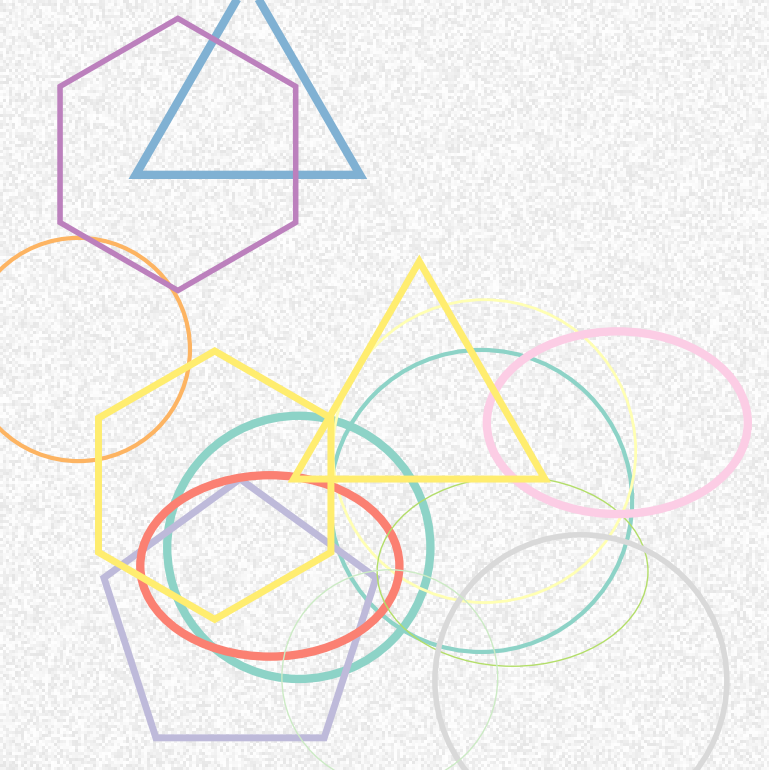[{"shape": "circle", "thickness": 3, "radius": 0.85, "center": [0.388, 0.289]}, {"shape": "circle", "thickness": 1.5, "radius": 0.98, "center": [0.625, 0.349]}, {"shape": "circle", "thickness": 1, "radius": 0.98, "center": [0.629, 0.414]}, {"shape": "pentagon", "thickness": 2.5, "radius": 0.93, "center": [0.312, 0.192]}, {"shape": "oval", "thickness": 3, "radius": 0.84, "center": [0.35, 0.265]}, {"shape": "triangle", "thickness": 3, "radius": 0.84, "center": [0.322, 0.857]}, {"shape": "circle", "thickness": 1.5, "radius": 0.72, "center": [0.102, 0.546]}, {"shape": "oval", "thickness": 0.5, "radius": 0.88, "center": [0.666, 0.258]}, {"shape": "oval", "thickness": 3, "radius": 0.85, "center": [0.802, 0.451]}, {"shape": "circle", "thickness": 2, "radius": 0.95, "center": [0.754, 0.116]}, {"shape": "hexagon", "thickness": 2, "radius": 0.88, "center": [0.231, 0.799]}, {"shape": "circle", "thickness": 0.5, "radius": 0.7, "center": [0.506, 0.12]}, {"shape": "hexagon", "thickness": 2.5, "radius": 0.87, "center": [0.279, 0.37]}, {"shape": "triangle", "thickness": 2.5, "radius": 0.94, "center": [0.545, 0.472]}]